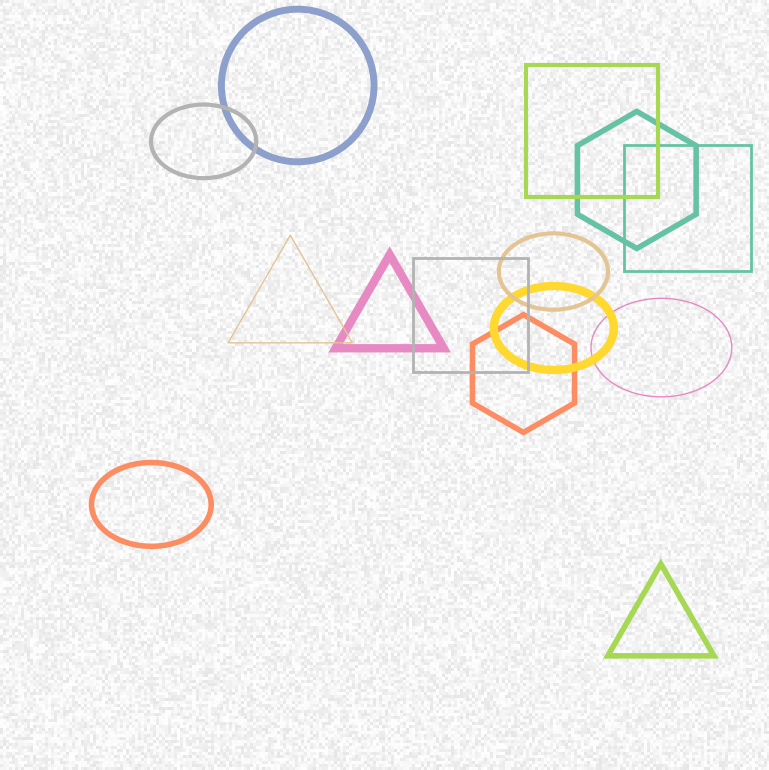[{"shape": "square", "thickness": 1, "radius": 0.41, "center": [0.893, 0.73]}, {"shape": "hexagon", "thickness": 2, "radius": 0.45, "center": [0.827, 0.766]}, {"shape": "hexagon", "thickness": 2, "radius": 0.38, "center": [0.68, 0.515]}, {"shape": "oval", "thickness": 2, "radius": 0.39, "center": [0.197, 0.345]}, {"shape": "circle", "thickness": 2.5, "radius": 0.5, "center": [0.387, 0.889]}, {"shape": "triangle", "thickness": 3, "radius": 0.41, "center": [0.506, 0.588]}, {"shape": "oval", "thickness": 0.5, "radius": 0.46, "center": [0.859, 0.549]}, {"shape": "square", "thickness": 1.5, "radius": 0.43, "center": [0.769, 0.83]}, {"shape": "triangle", "thickness": 2, "radius": 0.4, "center": [0.858, 0.188]}, {"shape": "oval", "thickness": 3, "radius": 0.39, "center": [0.719, 0.574]}, {"shape": "oval", "thickness": 1.5, "radius": 0.35, "center": [0.719, 0.647]}, {"shape": "triangle", "thickness": 0.5, "radius": 0.47, "center": [0.377, 0.601]}, {"shape": "square", "thickness": 1, "radius": 0.37, "center": [0.611, 0.591]}, {"shape": "oval", "thickness": 1.5, "radius": 0.34, "center": [0.264, 0.816]}]